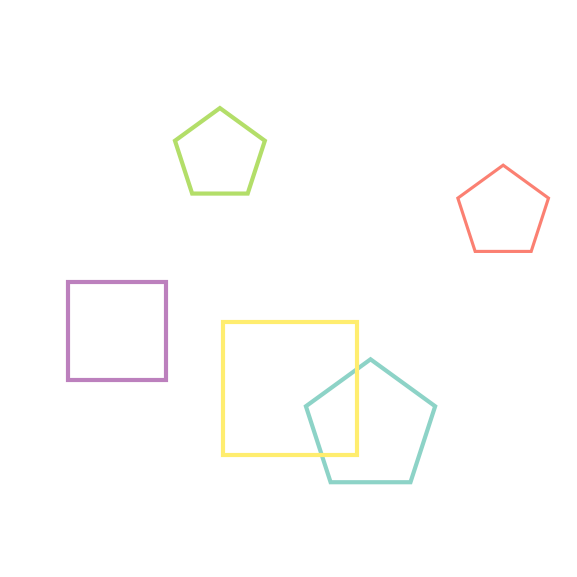[{"shape": "pentagon", "thickness": 2, "radius": 0.59, "center": [0.642, 0.259]}, {"shape": "pentagon", "thickness": 1.5, "radius": 0.41, "center": [0.871, 0.631]}, {"shape": "pentagon", "thickness": 2, "radius": 0.41, "center": [0.381, 0.73]}, {"shape": "square", "thickness": 2, "radius": 0.42, "center": [0.203, 0.426]}, {"shape": "square", "thickness": 2, "radius": 0.58, "center": [0.502, 0.327]}]